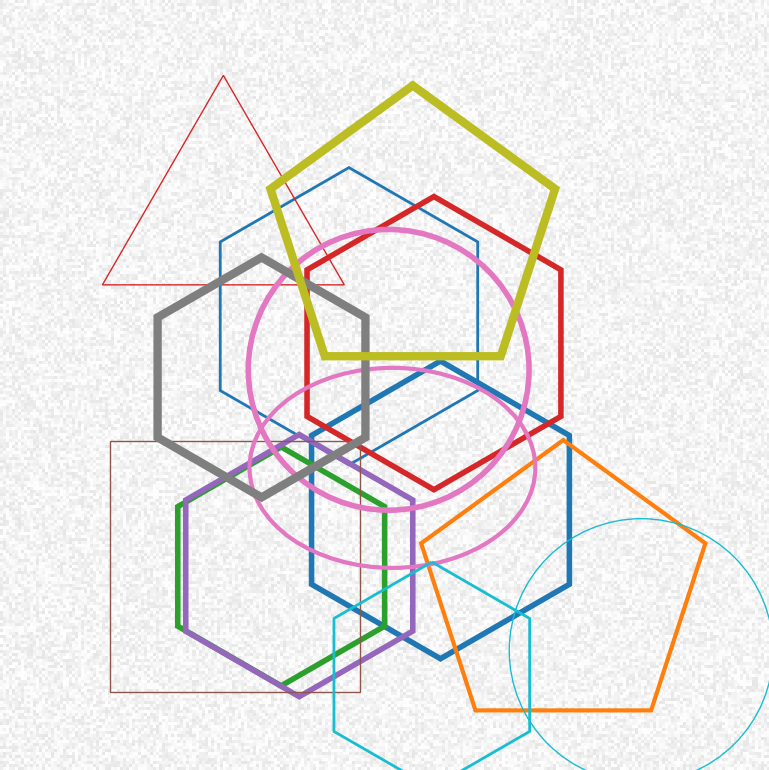[{"shape": "hexagon", "thickness": 1, "radius": 0.97, "center": [0.453, 0.589]}, {"shape": "hexagon", "thickness": 2, "radius": 0.97, "center": [0.572, 0.338]}, {"shape": "pentagon", "thickness": 1.5, "radius": 0.97, "center": [0.732, 0.234]}, {"shape": "hexagon", "thickness": 2, "radius": 0.78, "center": [0.365, 0.264]}, {"shape": "triangle", "thickness": 0.5, "radius": 0.91, "center": [0.29, 0.721]}, {"shape": "hexagon", "thickness": 2, "radius": 0.95, "center": [0.564, 0.554]}, {"shape": "hexagon", "thickness": 2, "radius": 0.85, "center": [0.389, 0.266]}, {"shape": "square", "thickness": 0.5, "radius": 0.81, "center": [0.305, 0.264]}, {"shape": "circle", "thickness": 2, "radius": 0.91, "center": [0.505, 0.52]}, {"shape": "oval", "thickness": 1.5, "radius": 0.93, "center": [0.51, 0.392]}, {"shape": "hexagon", "thickness": 3, "radius": 0.78, "center": [0.34, 0.51]}, {"shape": "pentagon", "thickness": 3, "radius": 0.97, "center": [0.536, 0.695]}, {"shape": "circle", "thickness": 0.5, "radius": 0.86, "center": [0.833, 0.155]}, {"shape": "hexagon", "thickness": 1, "radius": 0.73, "center": [0.561, 0.123]}]